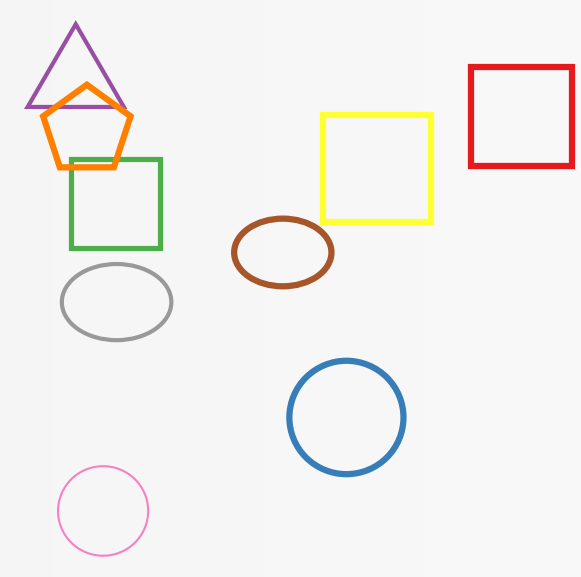[{"shape": "square", "thickness": 3, "radius": 0.43, "center": [0.897, 0.797]}, {"shape": "circle", "thickness": 3, "radius": 0.49, "center": [0.596, 0.276]}, {"shape": "square", "thickness": 2.5, "radius": 0.38, "center": [0.199, 0.647]}, {"shape": "triangle", "thickness": 2, "radius": 0.48, "center": [0.13, 0.862]}, {"shape": "pentagon", "thickness": 3, "radius": 0.4, "center": [0.149, 0.773]}, {"shape": "square", "thickness": 3, "radius": 0.47, "center": [0.648, 0.708]}, {"shape": "oval", "thickness": 3, "radius": 0.42, "center": [0.487, 0.562]}, {"shape": "circle", "thickness": 1, "radius": 0.39, "center": [0.177, 0.114]}, {"shape": "oval", "thickness": 2, "radius": 0.47, "center": [0.201, 0.476]}]